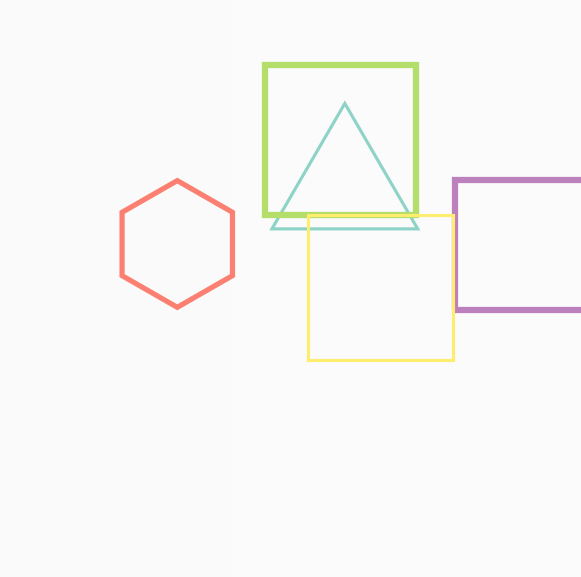[{"shape": "triangle", "thickness": 1.5, "radius": 0.72, "center": [0.593, 0.675]}, {"shape": "hexagon", "thickness": 2.5, "radius": 0.55, "center": [0.305, 0.577]}, {"shape": "square", "thickness": 3, "radius": 0.65, "center": [0.586, 0.756]}, {"shape": "square", "thickness": 3, "radius": 0.56, "center": [0.895, 0.575]}, {"shape": "square", "thickness": 1.5, "radius": 0.63, "center": [0.655, 0.501]}]